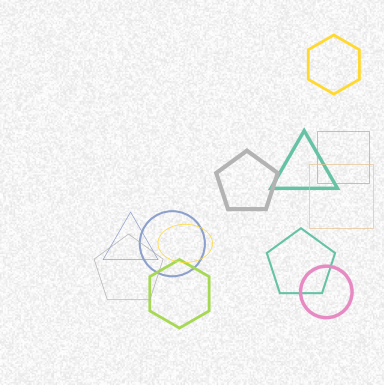[{"shape": "pentagon", "thickness": 1.5, "radius": 0.47, "center": [0.782, 0.314]}, {"shape": "triangle", "thickness": 2.5, "radius": 0.5, "center": [0.79, 0.561]}, {"shape": "square", "thickness": 0.5, "radius": 0.34, "center": [0.891, 0.593]}, {"shape": "triangle", "thickness": 0.5, "radius": 0.41, "center": [0.339, 0.367]}, {"shape": "circle", "thickness": 1.5, "radius": 0.42, "center": [0.448, 0.367]}, {"shape": "circle", "thickness": 2.5, "radius": 0.33, "center": [0.848, 0.242]}, {"shape": "hexagon", "thickness": 2, "radius": 0.44, "center": [0.466, 0.237]}, {"shape": "hexagon", "thickness": 2, "radius": 0.38, "center": [0.867, 0.832]}, {"shape": "oval", "thickness": 0.5, "radius": 0.35, "center": [0.481, 0.368]}, {"shape": "square", "thickness": 0.5, "radius": 0.42, "center": [0.885, 0.49]}, {"shape": "pentagon", "thickness": 0.5, "radius": 0.47, "center": [0.334, 0.298]}, {"shape": "pentagon", "thickness": 3, "radius": 0.42, "center": [0.641, 0.525]}]